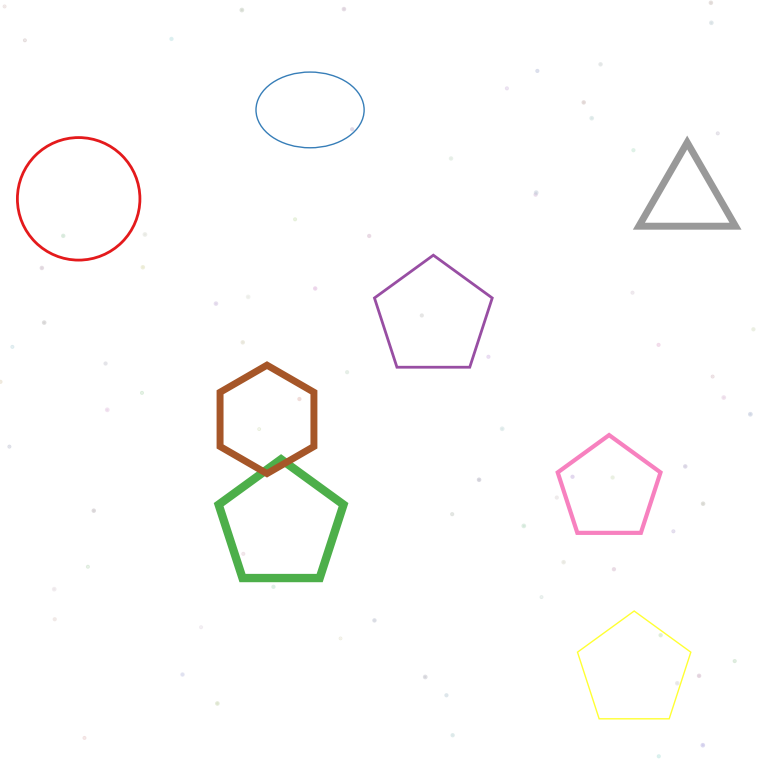[{"shape": "circle", "thickness": 1, "radius": 0.4, "center": [0.102, 0.742]}, {"shape": "oval", "thickness": 0.5, "radius": 0.35, "center": [0.403, 0.857]}, {"shape": "pentagon", "thickness": 3, "radius": 0.43, "center": [0.365, 0.318]}, {"shape": "pentagon", "thickness": 1, "radius": 0.4, "center": [0.563, 0.588]}, {"shape": "pentagon", "thickness": 0.5, "radius": 0.39, "center": [0.824, 0.129]}, {"shape": "hexagon", "thickness": 2.5, "radius": 0.35, "center": [0.347, 0.455]}, {"shape": "pentagon", "thickness": 1.5, "radius": 0.35, "center": [0.791, 0.365]}, {"shape": "triangle", "thickness": 2.5, "radius": 0.36, "center": [0.892, 0.742]}]